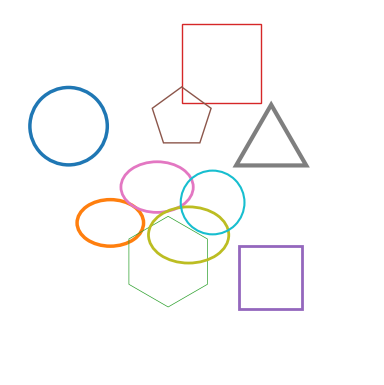[{"shape": "circle", "thickness": 2.5, "radius": 0.5, "center": [0.178, 0.672]}, {"shape": "oval", "thickness": 2.5, "radius": 0.43, "center": [0.287, 0.421]}, {"shape": "hexagon", "thickness": 0.5, "radius": 0.59, "center": [0.437, 0.32]}, {"shape": "square", "thickness": 1, "radius": 0.51, "center": [0.574, 0.835]}, {"shape": "square", "thickness": 2, "radius": 0.41, "center": [0.702, 0.28]}, {"shape": "pentagon", "thickness": 1, "radius": 0.4, "center": [0.472, 0.694]}, {"shape": "oval", "thickness": 2, "radius": 0.47, "center": [0.408, 0.514]}, {"shape": "triangle", "thickness": 3, "radius": 0.53, "center": [0.704, 0.623]}, {"shape": "oval", "thickness": 2, "radius": 0.52, "center": [0.49, 0.39]}, {"shape": "circle", "thickness": 1.5, "radius": 0.41, "center": [0.552, 0.474]}]